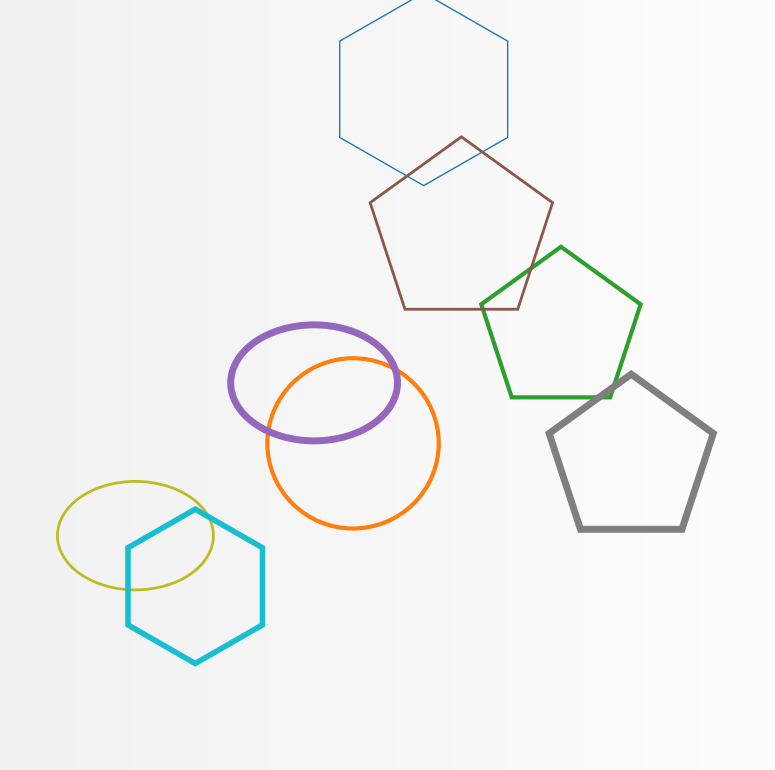[{"shape": "hexagon", "thickness": 0.5, "radius": 0.63, "center": [0.547, 0.884]}, {"shape": "circle", "thickness": 1.5, "radius": 0.55, "center": [0.456, 0.424]}, {"shape": "pentagon", "thickness": 1.5, "radius": 0.54, "center": [0.724, 0.571]}, {"shape": "oval", "thickness": 2.5, "radius": 0.54, "center": [0.405, 0.503]}, {"shape": "pentagon", "thickness": 1, "radius": 0.62, "center": [0.595, 0.699]}, {"shape": "pentagon", "thickness": 2.5, "radius": 0.56, "center": [0.814, 0.403]}, {"shape": "oval", "thickness": 1, "radius": 0.5, "center": [0.175, 0.304]}, {"shape": "hexagon", "thickness": 2, "radius": 0.5, "center": [0.252, 0.239]}]